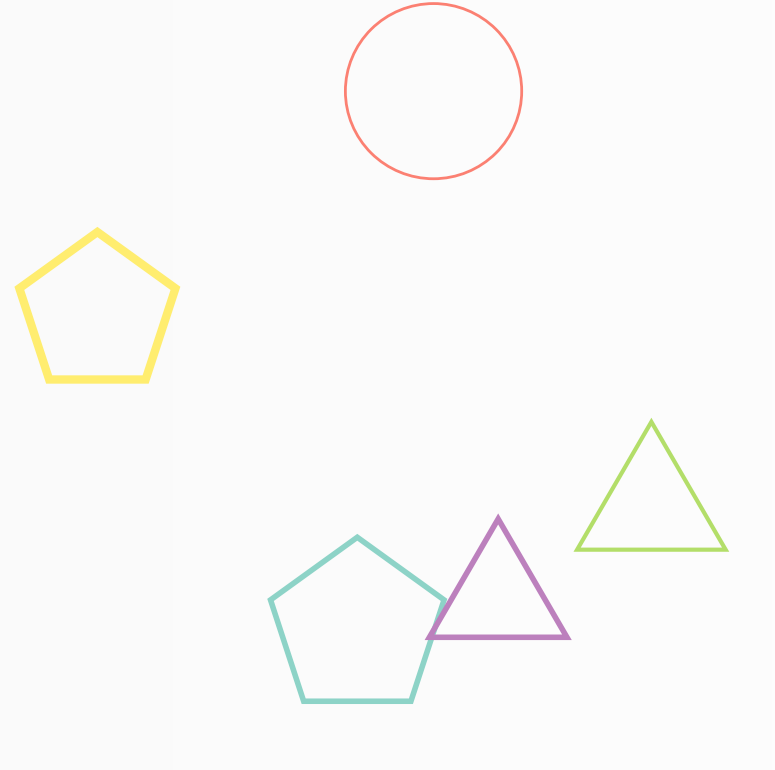[{"shape": "pentagon", "thickness": 2, "radius": 0.59, "center": [0.461, 0.185]}, {"shape": "circle", "thickness": 1, "radius": 0.57, "center": [0.559, 0.882]}, {"shape": "triangle", "thickness": 1.5, "radius": 0.55, "center": [0.84, 0.341]}, {"shape": "triangle", "thickness": 2, "radius": 0.51, "center": [0.643, 0.224]}, {"shape": "pentagon", "thickness": 3, "radius": 0.53, "center": [0.126, 0.593]}]